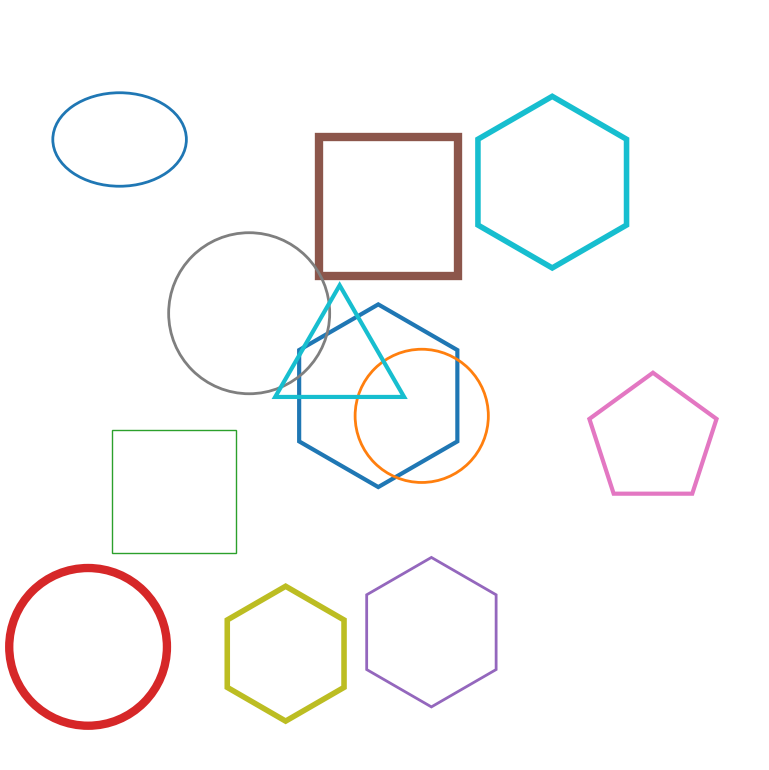[{"shape": "hexagon", "thickness": 1.5, "radius": 0.59, "center": [0.491, 0.486]}, {"shape": "oval", "thickness": 1, "radius": 0.43, "center": [0.155, 0.819]}, {"shape": "circle", "thickness": 1, "radius": 0.43, "center": [0.548, 0.46]}, {"shape": "square", "thickness": 0.5, "radius": 0.4, "center": [0.226, 0.362]}, {"shape": "circle", "thickness": 3, "radius": 0.51, "center": [0.114, 0.16]}, {"shape": "hexagon", "thickness": 1, "radius": 0.49, "center": [0.56, 0.179]}, {"shape": "square", "thickness": 3, "radius": 0.45, "center": [0.504, 0.732]}, {"shape": "pentagon", "thickness": 1.5, "radius": 0.43, "center": [0.848, 0.429]}, {"shape": "circle", "thickness": 1, "radius": 0.52, "center": [0.324, 0.593]}, {"shape": "hexagon", "thickness": 2, "radius": 0.44, "center": [0.371, 0.151]}, {"shape": "triangle", "thickness": 1.5, "radius": 0.48, "center": [0.441, 0.533]}, {"shape": "hexagon", "thickness": 2, "radius": 0.56, "center": [0.717, 0.763]}]